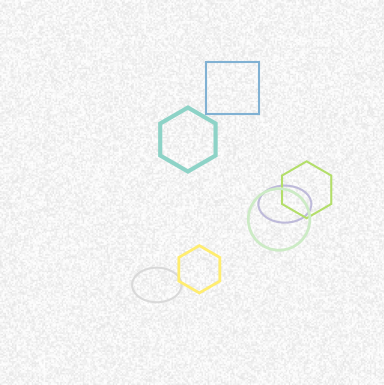[{"shape": "hexagon", "thickness": 3, "radius": 0.42, "center": [0.488, 0.638]}, {"shape": "oval", "thickness": 1.5, "radius": 0.34, "center": [0.74, 0.47]}, {"shape": "square", "thickness": 1.5, "radius": 0.34, "center": [0.604, 0.771]}, {"shape": "hexagon", "thickness": 1.5, "radius": 0.37, "center": [0.796, 0.507]}, {"shape": "oval", "thickness": 1.5, "radius": 0.32, "center": [0.407, 0.26]}, {"shape": "circle", "thickness": 2, "radius": 0.4, "center": [0.725, 0.43]}, {"shape": "hexagon", "thickness": 2, "radius": 0.31, "center": [0.518, 0.301]}]